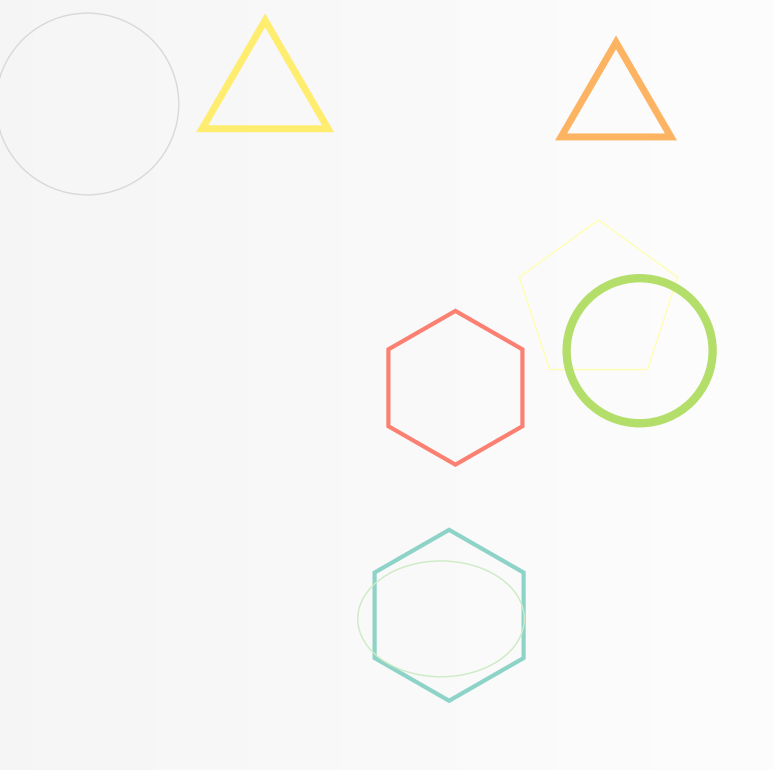[{"shape": "hexagon", "thickness": 1.5, "radius": 0.56, "center": [0.579, 0.201]}, {"shape": "pentagon", "thickness": 0.5, "radius": 0.54, "center": [0.772, 0.607]}, {"shape": "hexagon", "thickness": 1.5, "radius": 0.5, "center": [0.588, 0.496]}, {"shape": "triangle", "thickness": 2.5, "radius": 0.41, "center": [0.795, 0.863]}, {"shape": "circle", "thickness": 3, "radius": 0.47, "center": [0.825, 0.545]}, {"shape": "circle", "thickness": 0.5, "radius": 0.59, "center": [0.113, 0.865]}, {"shape": "oval", "thickness": 0.5, "radius": 0.54, "center": [0.569, 0.196]}, {"shape": "triangle", "thickness": 2.5, "radius": 0.47, "center": [0.342, 0.88]}]